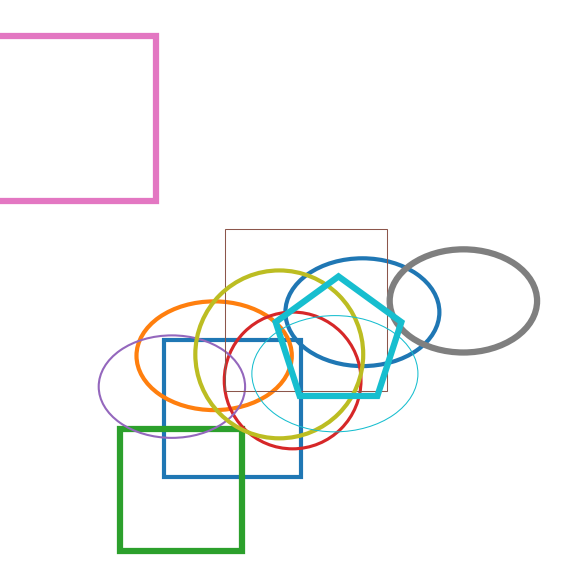[{"shape": "oval", "thickness": 2, "radius": 0.67, "center": [0.628, 0.459]}, {"shape": "square", "thickness": 2, "radius": 0.59, "center": [0.403, 0.292]}, {"shape": "oval", "thickness": 2, "radius": 0.67, "center": [0.371, 0.383]}, {"shape": "square", "thickness": 3, "radius": 0.53, "center": [0.313, 0.151]}, {"shape": "circle", "thickness": 1.5, "radius": 0.59, "center": [0.507, 0.34]}, {"shape": "oval", "thickness": 1, "radius": 0.63, "center": [0.298, 0.33]}, {"shape": "square", "thickness": 0.5, "radius": 0.7, "center": [0.529, 0.462]}, {"shape": "square", "thickness": 3, "radius": 0.71, "center": [0.127, 0.794]}, {"shape": "oval", "thickness": 3, "radius": 0.64, "center": [0.802, 0.478]}, {"shape": "circle", "thickness": 2, "radius": 0.73, "center": [0.484, 0.385]}, {"shape": "pentagon", "thickness": 3, "radius": 0.57, "center": [0.586, 0.406]}, {"shape": "oval", "thickness": 0.5, "radius": 0.72, "center": [0.58, 0.352]}]